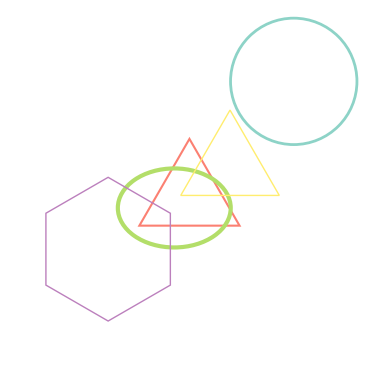[{"shape": "circle", "thickness": 2, "radius": 0.82, "center": [0.763, 0.789]}, {"shape": "triangle", "thickness": 1.5, "radius": 0.75, "center": [0.492, 0.489]}, {"shape": "oval", "thickness": 3, "radius": 0.73, "center": [0.453, 0.46]}, {"shape": "hexagon", "thickness": 1, "radius": 0.93, "center": [0.281, 0.353]}, {"shape": "triangle", "thickness": 1, "radius": 0.74, "center": [0.597, 0.566]}]